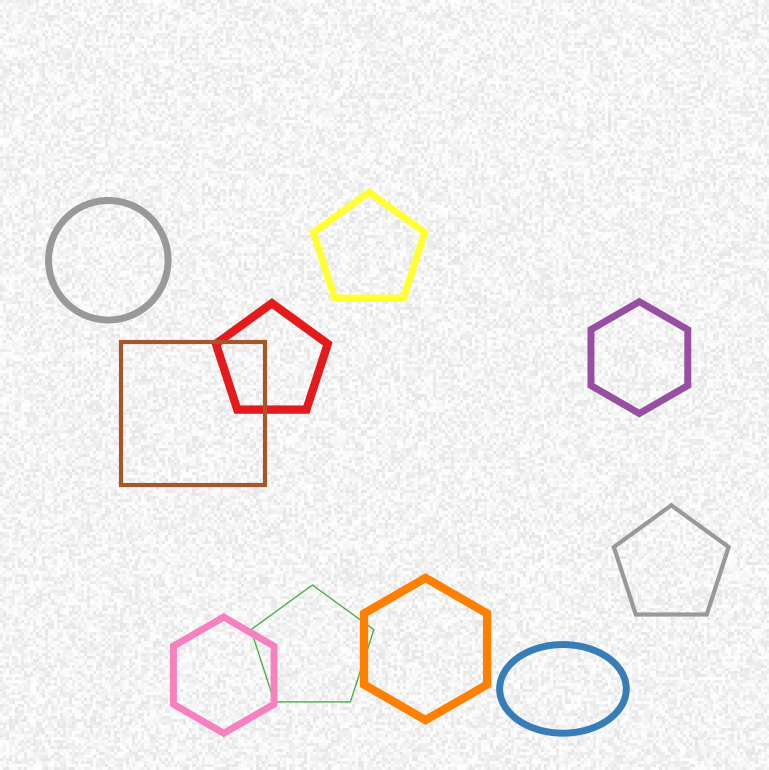[{"shape": "pentagon", "thickness": 3, "radius": 0.38, "center": [0.353, 0.53]}, {"shape": "oval", "thickness": 2.5, "radius": 0.41, "center": [0.731, 0.105]}, {"shape": "pentagon", "thickness": 0.5, "radius": 0.42, "center": [0.406, 0.156]}, {"shape": "hexagon", "thickness": 2.5, "radius": 0.36, "center": [0.83, 0.536]}, {"shape": "hexagon", "thickness": 3, "radius": 0.46, "center": [0.553, 0.157]}, {"shape": "pentagon", "thickness": 2.5, "radius": 0.38, "center": [0.479, 0.674]}, {"shape": "square", "thickness": 1.5, "radius": 0.47, "center": [0.251, 0.463]}, {"shape": "hexagon", "thickness": 2.5, "radius": 0.38, "center": [0.291, 0.123]}, {"shape": "circle", "thickness": 2.5, "radius": 0.39, "center": [0.141, 0.662]}, {"shape": "pentagon", "thickness": 1.5, "radius": 0.39, "center": [0.872, 0.265]}]